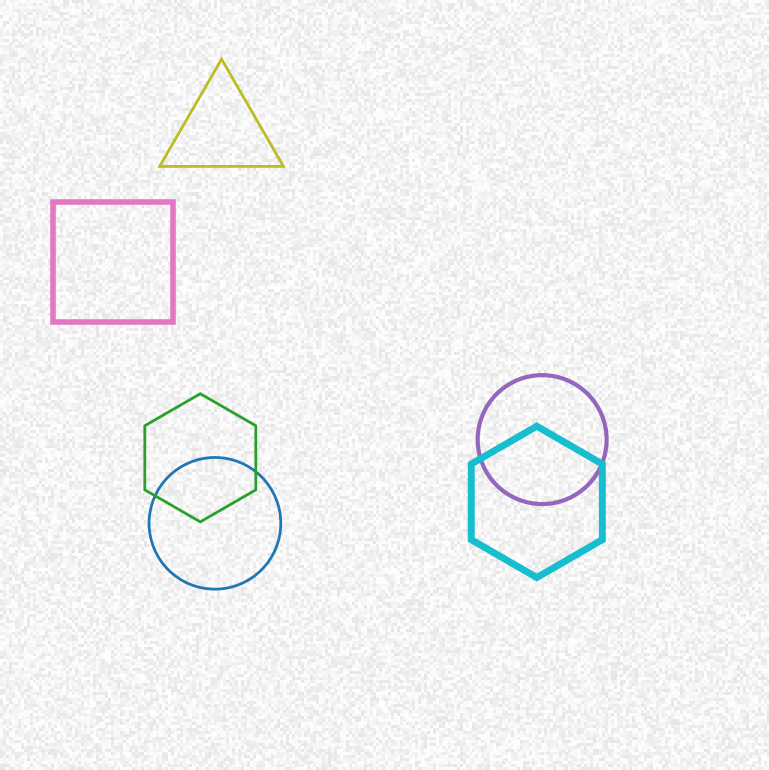[{"shape": "circle", "thickness": 1, "radius": 0.43, "center": [0.279, 0.32]}, {"shape": "hexagon", "thickness": 1, "radius": 0.42, "center": [0.26, 0.405]}, {"shape": "circle", "thickness": 1.5, "radius": 0.42, "center": [0.704, 0.429]}, {"shape": "square", "thickness": 2, "radius": 0.39, "center": [0.147, 0.66]}, {"shape": "triangle", "thickness": 1, "radius": 0.46, "center": [0.288, 0.83]}, {"shape": "hexagon", "thickness": 2.5, "radius": 0.49, "center": [0.697, 0.348]}]